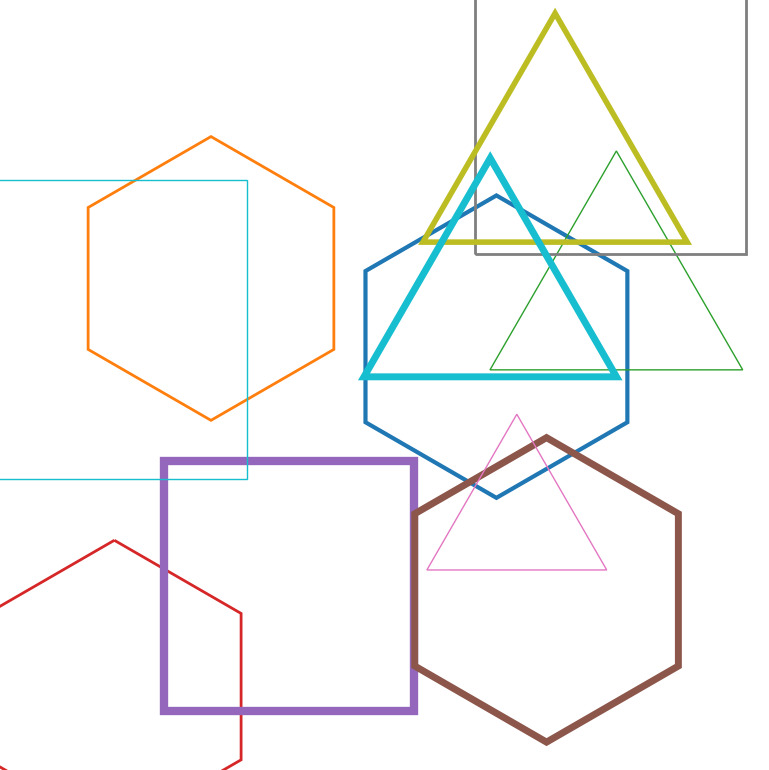[{"shape": "hexagon", "thickness": 1.5, "radius": 0.98, "center": [0.645, 0.55]}, {"shape": "hexagon", "thickness": 1, "radius": 0.92, "center": [0.274, 0.638]}, {"shape": "triangle", "thickness": 0.5, "radius": 0.95, "center": [0.8, 0.614]}, {"shape": "hexagon", "thickness": 1, "radius": 0.95, "center": [0.149, 0.108]}, {"shape": "square", "thickness": 3, "radius": 0.81, "center": [0.376, 0.239]}, {"shape": "hexagon", "thickness": 2.5, "radius": 0.99, "center": [0.71, 0.234]}, {"shape": "triangle", "thickness": 0.5, "radius": 0.67, "center": [0.671, 0.327]}, {"shape": "square", "thickness": 1, "radius": 0.88, "center": [0.793, 0.846]}, {"shape": "triangle", "thickness": 2, "radius": 0.99, "center": [0.721, 0.785]}, {"shape": "square", "thickness": 0.5, "radius": 0.97, "center": [0.126, 0.571]}, {"shape": "triangle", "thickness": 2.5, "radius": 0.95, "center": [0.637, 0.605]}]